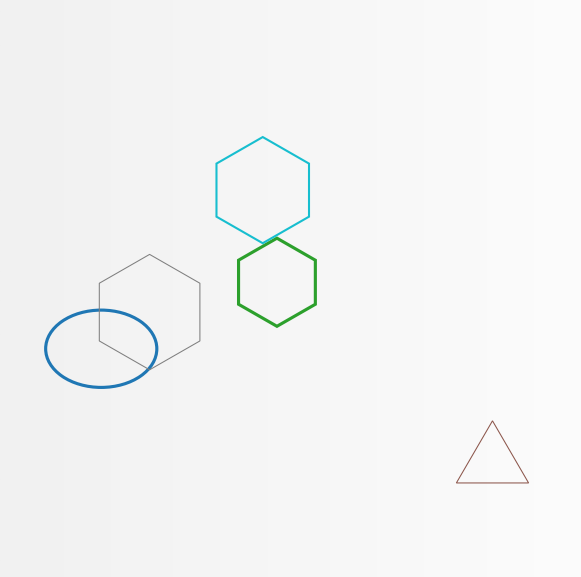[{"shape": "oval", "thickness": 1.5, "radius": 0.48, "center": [0.174, 0.395]}, {"shape": "hexagon", "thickness": 1.5, "radius": 0.38, "center": [0.476, 0.51]}, {"shape": "triangle", "thickness": 0.5, "radius": 0.36, "center": [0.847, 0.199]}, {"shape": "hexagon", "thickness": 0.5, "radius": 0.5, "center": [0.257, 0.459]}, {"shape": "hexagon", "thickness": 1, "radius": 0.46, "center": [0.452, 0.67]}]